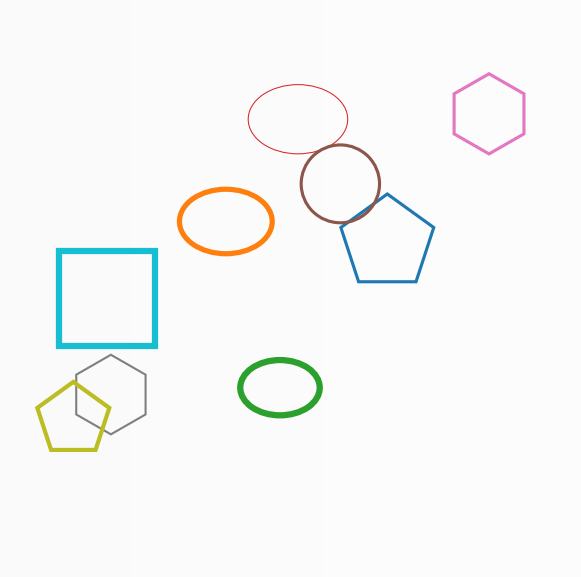[{"shape": "pentagon", "thickness": 1.5, "radius": 0.42, "center": [0.666, 0.579]}, {"shape": "oval", "thickness": 2.5, "radius": 0.4, "center": [0.389, 0.616]}, {"shape": "oval", "thickness": 3, "radius": 0.34, "center": [0.482, 0.328]}, {"shape": "oval", "thickness": 0.5, "radius": 0.43, "center": [0.513, 0.793]}, {"shape": "circle", "thickness": 1.5, "radius": 0.34, "center": [0.586, 0.681]}, {"shape": "hexagon", "thickness": 1.5, "radius": 0.35, "center": [0.841, 0.802]}, {"shape": "hexagon", "thickness": 1, "radius": 0.34, "center": [0.191, 0.316]}, {"shape": "pentagon", "thickness": 2, "radius": 0.33, "center": [0.126, 0.273]}, {"shape": "square", "thickness": 3, "radius": 0.41, "center": [0.184, 0.482]}]